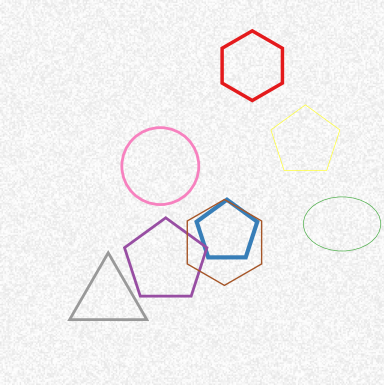[{"shape": "hexagon", "thickness": 2.5, "radius": 0.45, "center": [0.655, 0.829]}, {"shape": "pentagon", "thickness": 3, "radius": 0.41, "center": [0.59, 0.398]}, {"shape": "oval", "thickness": 0.5, "radius": 0.5, "center": [0.888, 0.418]}, {"shape": "pentagon", "thickness": 2, "radius": 0.56, "center": [0.43, 0.322]}, {"shape": "pentagon", "thickness": 0.5, "radius": 0.47, "center": [0.793, 0.634]}, {"shape": "hexagon", "thickness": 1, "radius": 0.56, "center": [0.583, 0.37]}, {"shape": "circle", "thickness": 2, "radius": 0.5, "center": [0.416, 0.569]}, {"shape": "triangle", "thickness": 2, "radius": 0.58, "center": [0.281, 0.228]}]